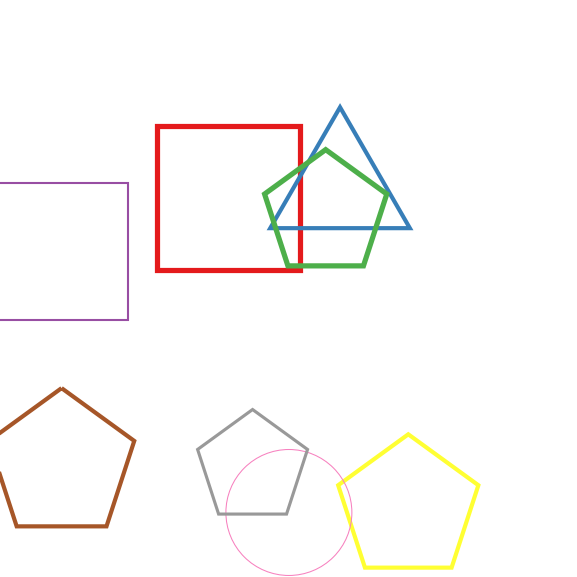[{"shape": "square", "thickness": 2.5, "radius": 0.62, "center": [0.396, 0.656]}, {"shape": "triangle", "thickness": 2, "radius": 0.7, "center": [0.589, 0.674]}, {"shape": "pentagon", "thickness": 2.5, "radius": 0.56, "center": [0.564, 0.629]}, {"shape": "square", "thickness": 1, "radius": 0.59, "center": [0.104, 0.564]}, {"shape": "pentagon", "thickness": 2, "radius": 0.64, "center": [0.707, 0.119]}, {"shape": "pentagon", "thickness": 2, "radius": 0.66, "center": [0.107, 0.195]}, {"shape": "circle", "thickness": 0.5, "radius": 0.55, "center": [0.5, 0.112]}, {"shape": "pentagon", "thickness": 1.5, "radius": 0.5, "center": [0.437, 0.19]}]